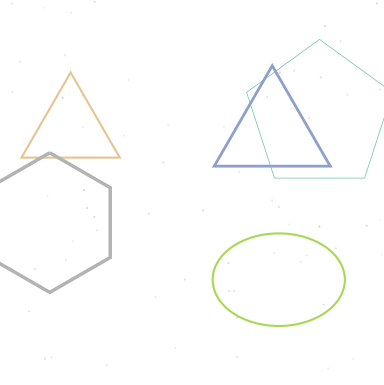[{"shape": "pentagon", "thickness": 0.5, "radius": 1.0, "center": [0.83, 0.699]}, {"shape": "triangle", "thickness": 2, "radius": 0.87, "center": [0.707, 0.655]}, {"shape": "oval", "thickness": 1.5, "radius": 0.86, "center": [0.724, 0.274]}, {"shape": "triangle", "thickness": 1.5, "radius": 0.74, "center": [0.183, 0.664]}, {"shape": "hexagon", "thickness": 2.5, "radius": 0.91, "center": [0.129, 0.422]}]